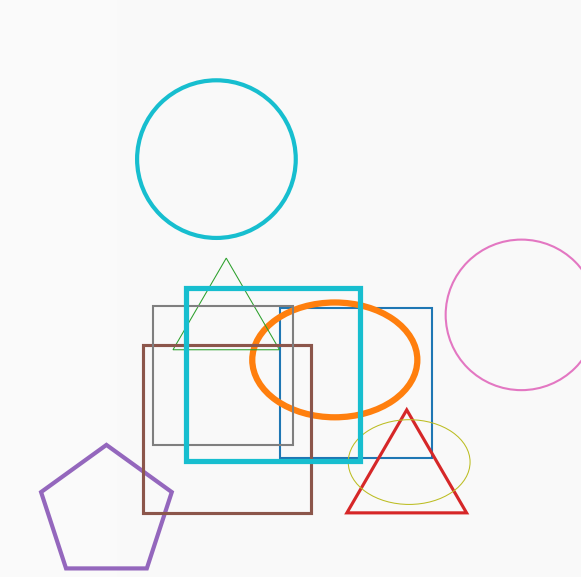[{"shape": "square", "thickness": 1, "radius": 0.65, "center": [0.612, 0.336]}, {"shape": "oval", "thickness": 3, "radius": 0.71, "center": [0.576, 0.376]}, {"shape": "triangle", "thickness": 0.5, "radius": 0.53, "center": [0.389, 0.446]}, {"shape": "triangle", "thickness": 1.5, "radius": 0.59, "center": [0.7, 0.171]}, {"shape": "pentagon", "thickness": 2, "radius": 0.59, "center": [0.183, 0.11]}, {"shape": "square", "thickness": 1.5, "radius": 0.73, "center": [0.391, 0.256]}, {"shape": "circle", "thickness": 1, "radius": 0.65, "center": [0.897, 0.454]}, {"shape": "square", "thickness": 1, "radius": 0.6, "center": [0.384, 0.349]}, {"shape": "oval", "thickness": 0.5, "radius": 0.52, "center": [0.704, 0.199]}, {"shape": "square", "thickness": 2.5, "radius": 0.75, "center": [0.47, 0.351]}, {"shape": "circle", "thickness": 2, "radius": 0.68, "center": [0.372, 0.724]}]